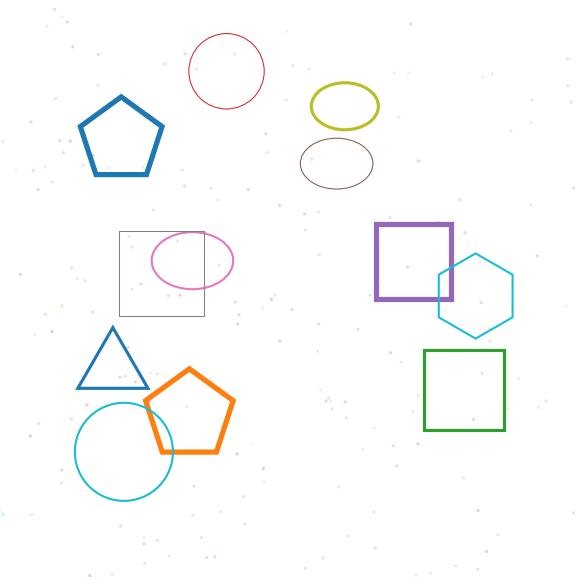[{"shape": "pentagon", "thickness": 2.5, "radius": 0.37, "center": [0.21, 0.757]}, {"shape": "triangle", "thickness": 1.5, "radius": 0.35, "center": [0.195, 0.362]}, {"shape": "pentagon", "thickness": 2.5, "radius": 0.4, "center": [0.328, 0.281]}, {"shape": "square", "thickness": 1.5, "radius": 0.35, "center": [0.803, 0.324]}, {"shape": "circle", "thickness": 0.5, "radius": 0.33, "center": [0.392, 0.876]}, {"shape": "square", "thickness": 2.5, "radius": 0.32, "center": [0.715, 0.546]}, {"shape": "oval", "thickness": 0.5, "radius": 0.31, "center": [0.583, 0.716]}, {"shape": "oval", "thickness": 1, "radius": 0.35, "center": [0.333, 0.548]}, {"shape": "square", "thickness": 0.5, "radius": 0.37, "center": [0.279, 0.526]}, {"shape": "oval", "thickness": 1.5, "radius": 0.29, "center": [0.597, 0.815]}, {"shape": "circle", "thickness": 1, "radius": 0.42, "center": [0.215, 0.217]}, {"shape": "hexagon", "thickness": 1, "radius": 0.37, "center": [0.824, 0.487]}]